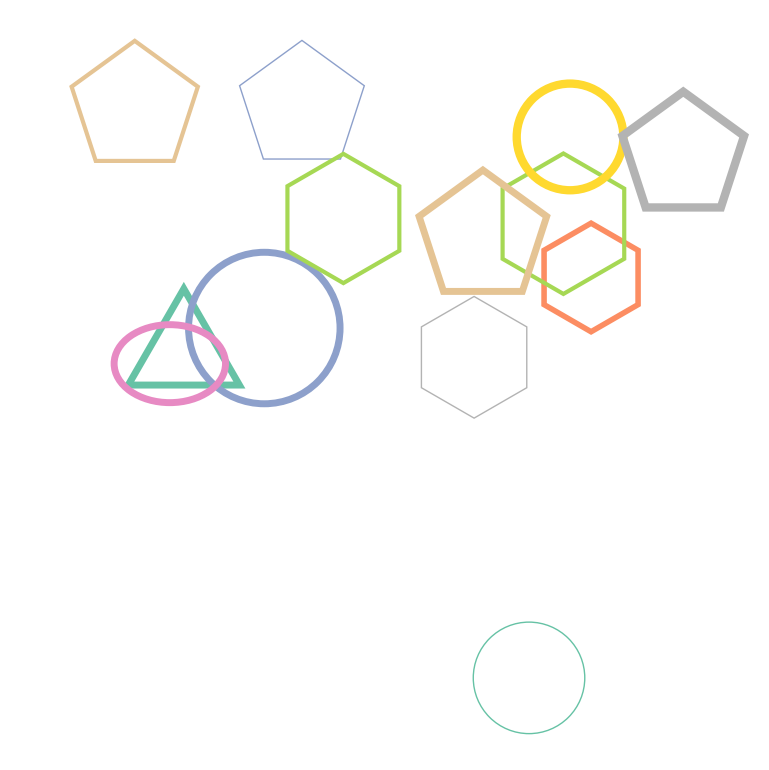[{"shape": "circle", "thickness": 0.5, "radius": 0.36, "center": [0.687, 0.12]}, {"shape": "triangle", "thickness": 2.5, "radius": 0.42, "center": [0.239, 0.542]}, {"shape": "hexagon", "thickness": 2, "radius": 0.35, "center": [0.768, 0.64]}, {"shape": "pentagon", "thickness": 0.5, "radius": 0.43, "center": [0.392, 0.862]}, {"shape": "circle", "thickness": 2.5, "radius": 0.49, "center": [0.343, 0.574]}, {"shape": "oval", "thickness": 2.5, "radius": 0.36, "center": [0.221, 0.528]}, {"shape": "hexagon", "thickness": 1.5, "radius": 0.46, "center": [0.732, 0.709]}, {"shape": "hexagon", "thickness": 1.5, "radius": 0.42, "center": [0.446, 0.716]}, {"shape": "circle", "thickness": 3, "radius": 0.35, "center": [0.74, 0.822]}, {"shape": "pentagon", "thickness": 1.5, "radius": 0.43, "center": [0.175, 0.861]}, {"shape": "pentagon", "thickness": 2.5, "radius": 0.44, "center": [0.627, 0.692]}, {"shape": "hexagon", "thickness": 0.5, "radius": 0.4, "center": [0.616, 0.536]}, {"shape": "pentagon", "thickness": 3, "radius": 0.42, "center": [0.887, 0.798]}]